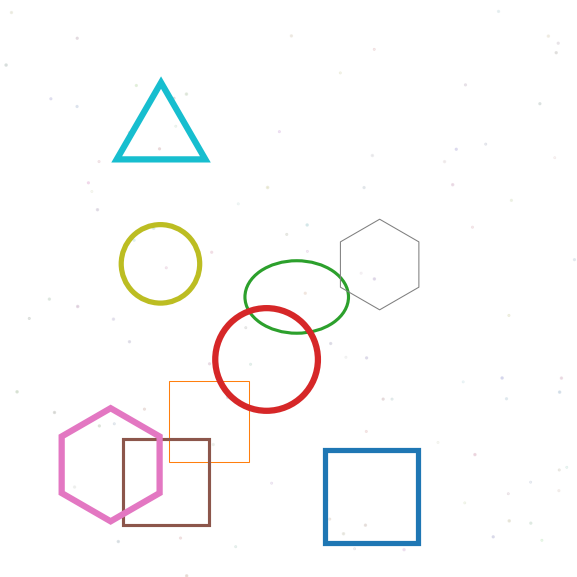[{"shape": "square", "thickness": 2.5, "radius": 0.4, "center": [0.643, 0.139]}, {"shape": "square", "thickness": 0.5, "radius": 0.35, "center": [0.362, 0.269]}, {"shape": "oval", "thickness": 1.5, "radius": 0.45, "center": [0.514, 0.485]}, {"shape": "circle", "thickness": 3, "radius": 0.44, "center": [0.462, 0.377]}, {"shape": "square", "thickness": 1.5, "radius": 0.37, "center": [0.288, 0.165]}, {"shape": "hexagon", "thickness": 3, "radius": 0.49, "center": [0.192, 0.194]}, {"shape": "hexagon", "thickness": 0.5, "radius": 0.39, "center": [0.657, 0.541]}, {"shape": "circle", "thickness": 2.5, "radius": 0.34, "center": [0.278, 0.542]}, {"shape": "triangle", "thickness": 3, "radius": 0.44, "center": [0.279, 0.767]}]